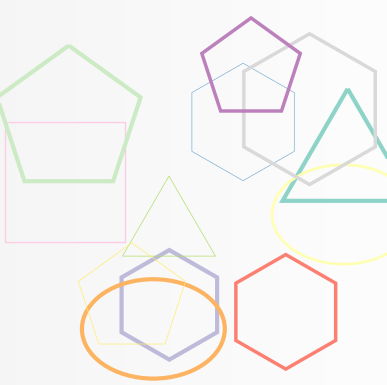[{"shape": "triangle", "thickness": 3, "radius": 0.97, "center": [0.897, 0.575]}, {"shape": "oval", "thickness": 2, "radius": 0.92, "center": [0.886, 0.443]}, {"shape": "hexagon", "thickness": 3, "radius": 0.71, "center": [0.437, 0.208]}, {"shape": "hexagon", "thickness": 2.5, "radius": 0.74, "center": [0.737, 0.19]}, {"shape": "hexagon", "thickness": 0.5, "radius": 0.76, "center": [0.627, 0.683]}, {"shape": "oval", "thickness": 3, "radius": 0.92, "center": [0.396, 0.146]}, {"shape": "triangle", "thickness": 0.5, "radius": 0.69, "center": [0.436, 0.404]}, {"shape": "square", "thickness": 1, "radius": 0.77, "center": [0.167, 0.527]}, {"shape": "hexagon", "thickness": 2.5, "radius": 0.98, "center": [0.799, 0.716]}, {"shape": "pentagon", "thickness": 2.5, "radius": 0.67, "center": [0.648, 0.82]}, {"shape": "pentagon", "thickness": 3, "radius": 0.97, "center": [0.178, 0.687]}, {"shape": "pentagon", "thickness": 0.5, "radius": 0.73, "center": [0.34, 0.224]}]